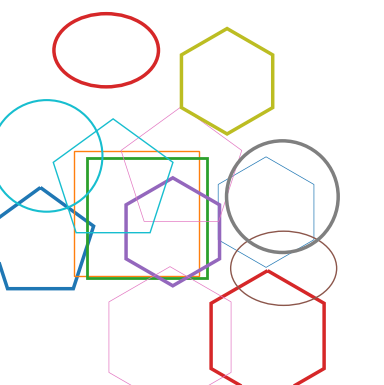[{"shape": "hexagon", "thickness": 0.5, "radius": 0.72, "center": [0.691, 0.449]}, {"shape": "pentagon", "thickness": 2.5, "radius": 0.73, "center": [0.105, 0.368]}, {"shape": "square", "thickness": 1, "radius": 0.81, "center": [0.354, 0.446]}, {"shape": "square", "thickness": 2, "radius": 0.78, "center": [0.382, 0.435]}, {"shape": "oval", "thickness": 2.5, "radius": 0.68, "center": [0.276, 0.869]}, {"shape": "hexagon", "thickness": 2.5, "radius": 0.85, "center": [0.695, 0.127]}, {"shape": "hexagon", "thickness": 2.5, "radius": 0.7, "center": [0.449, 0.398]}, {"shape": "oval", "thickness": 1, "radius": 0.69, "center": [0.737, 0.303]}, {"shape": "hexagon", "thickness": 0.5, "radius": 0.92, "center": [0.442, 0.124]}, {"shape": "pentagon", "thickness": 0.5, "radius": 0.82, "center": [0.471, 0.558]}, {"shape": "circle", "thickness": 2.5, "radius": 0.72, "center": [0.733, 0.489]}, {"shape": "hexagon", "thickness": 2.5, "radius": 0.68, "center": [0.59, 0.789]}, {"shape": "pentagon", "thickness": 1, "radius": 0.82, "center": [0.294, 0.528]}, {"shape": "circle", "thickness": 1.5, "radius": 0.72, "center": [0.121, 0.595]}]